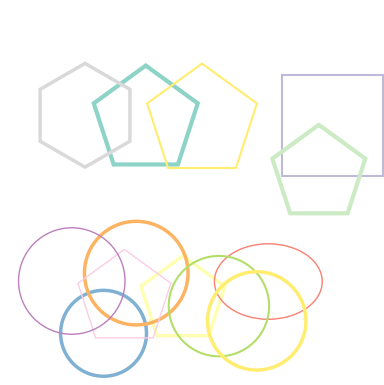[{"shape": "pentagon", "thickness": 3, "radius": 0.71, "center": [0.379, 0.688]}, {"shape": "pentagon", "thickness": 2.5, "radius": 0.57, "center": [0.475, 0.221]}, {"shape": "square", "thickness": 1.5, "radius": 0.66, "center": [0.864, 0.673]}, {"shape": "oval", "thickness": 1, "radius": 0.7, "center": [0.697, 0.269]}, {"shape": "circle", "thickness": 2.5, "radius": 0.56, "center": [0.269, 0.134]}, {"shape": "circle", "thickness": 2.5, "radius": 0.67, "center": [0.354, 0.291]}, {"shape": "circle", "thickness": 1.5, "radius": 0.65, "center": [0.569, 0.205]}, {"shape": "pentagon", "thickness": 1, "radius": 0.63, "center": [0.323, 0.225]}, {"shape": "hexagon", "thickness": 2.5, "radius": 0.67, "center": [0.221, 0.701]}, {"shape": "circle", "thickness": 1, "radius": 0.69, "center": [0.186, 0.27]}, {"shape": "pentagon", "thickness": 3, "radius": 0.63, "center": [0.828, 0.549]}, {"shape": "pentagon", "thickness": 1.5, "radius": 0.75, "center": [0.525, 0.685]}, {"shape": "circle", "thickness": 2.5, "radius": 0.64, "center": [0.667, 0.167]}]